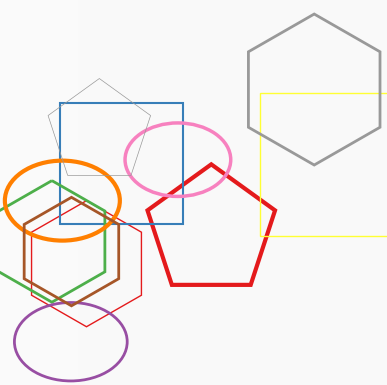[{"shape": "pentagon", "thickness": 3, "radius": 0.87, "center": [0.545, 0.4]}, {"shape": "hexagon", "thickness": 1, "radius": 0.82, "center": [0.223, 0.315]}, {"shape": "square", "thickness": 1.5, "radius": 0.79, "center": [0.314, 0.575]}, {"shape": "hexagon", "thickness": 2, "radius": 0.79, "center": [0.134, 0.373]}, {"shape": "oval", "thickness": 2, "radius": 0.73, "center": [0.183, 0.112]}, {"shape": "oval", "thickness": 3, "radius": 0.74, "center": [0.161, 0.479]}, {"shape": "square", "thickness": 1, "radius": 0.93, "center": [0.856, 0.572]}, {"shape": "hexagon", "thickness": 2, "radius": 0.7, "center": [0.184, 0.347]}, {"shape": "oval", "thickness": 2.5, "radius": 0.68, "center": [0.459, 0.585]}, {"shape": "pentagon", "thickness": 0.5, "radius": 0.7, "center": [0.256, 0.657]}, {"shape": "hexagon", "thickness": 2, "radius": 0.98, "center": [0.811, 0.767]}]